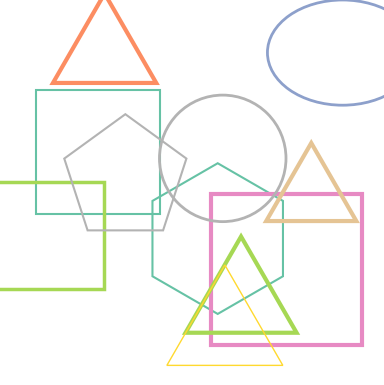[{"shape": "square", "thickness": 1.5, "radius": 0.8, "center": [0.255, 0.605]}, {"shape": "hexagon", "thickness": 1.5, "radius": 0.98, "center": [0.565, 0.38]}, {"shape": "triangle", "thickness": 3, "radius": 0.77, "center": [0.272, 0.862]}, {"shape": "oval", "thickness": 2, "radius": 0.98, "center": [0.89, 0.863]}, {"shape": "square", "thickness": 3, "radius": 0.98, "center": [0.745, 0.3]}, {"shape": "triangle", "thickness": 3, "radius": 0.83, "center": [0.626, 0.219]}, {"shape": "square", "thickness": 2.5, "radius": 0.69, "center": [0.133, 0.388]}, {"shape": "triangle", "thickness": 1, "radius": 0.87, "center": [0.584, 0.138]}, {"shape": "triangle", "thickness": 3, "radius": 0.68, "center": [0.809, 0.493]}, {"shape": "pentagon", "thickness": 1.5, "radius": 0.83, "center": [0.326, 0.537]}, {"shape": "circle", "thickness": 2, "radius": 0.82, "center": [0.579, 0.589]}]